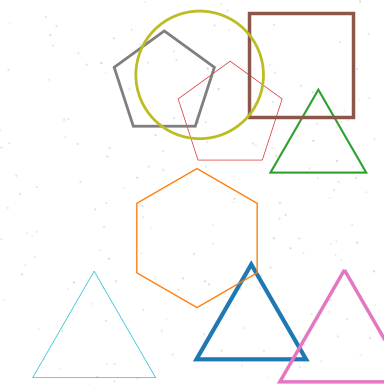[{"shape": "triangle", "thickness": 3, "radius": 0.82, "center": [0.653, 0.149]}, {"shape": "hexagon", "thickness": 1, "radius": 0.9, "center": [0.512, 0.382]}, {"shape": "triangle", "thickness": 1.5, "radius": 0.72, "center": [0.827, 0.623]}, {"shape": "pentagon", "thickness": 0.5, "radius": 0.71, "center": [0.598, 0.699]}, {"shape": "square", "thickness": 2.5, "radius": 0.68, "center": [0.782, 0.831]}, {"shape": "triangle", "thickness": 2.5, "radius": 0.97, "center": [0.895, 0.105]}, {"shape": "pentagon", "thickness": 2, "radius": 0.68, "center": [0.427, 0.783]}, {"shape": "circle", "thickness": 2, "radius": 0.83, "center": [0.519, 0.806]}, {"shape": "triangle", "thickness": 0.5, "radius": 0.92, "center": [0.245, 0.111]}]